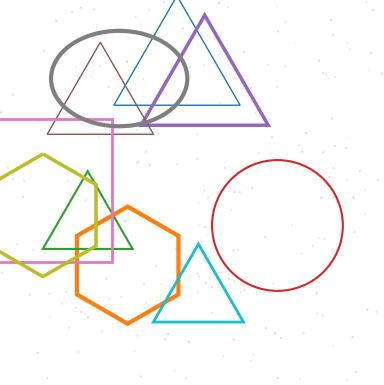[{"shape": "triangle", "thickness": 1, "radius": 0.95, "center": [0.46, 0.821]}, {"shape": "hexagon", "thickness": 3, "radius": 0.76, "center": [0.332, 0.311]}, {"shape": "triangle", "thickness": 1.5, "radius": 0.67, "center": [0.228, 0.421]}, {"shape": "circle", "thickness": 1.5, "radius": 0.85, "center": [0.721, 0.414]}, {"shape": "triangle", "thickness": 2.5, "radius": 0.95, "center": [0.532, 0.77]}, {"shape": "triangle", "thickness": 1, "radius": 0.8, "center": [0.261, 0.731]}, {"shape": "square", "thickness": 2, "radius": 0.93, "center": [0.104, 0.506]}, {"shape": "oval", "thickness": 3, "radius": 0.88, "center": [0.31, 0.796]}, {"shape": "hexagon", "thickness": 2.5, "radius": 0.8, "center": [0.111, 0.441]}, {"shape": "triangle", "thickness": 2, "radius": 0.68, "center": [0.515, 0.231]}]